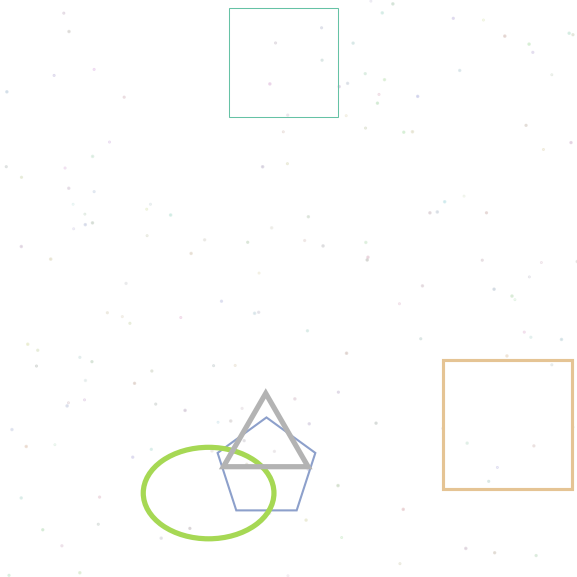[{"shape": "square", "thickness": 0.5, "radius": 0.47, "center": [0.491, 0.891]}, {"shape": "pentagon", "thickness": 1, "radius": 0.44, "center": [0.461, 0.187]}, {"shape": "oval", "thickness": 2.5, "radius": 0.57, "center": [0.361, 0.145]}, {"shape": "square", "thickness": 1.5, "radius": 0.56, "center": [0.879, 0.264]}, {"shape": "triangle", "thickness": 2.5, "radius": 0.42, "center": [0.46, 0.233]}]